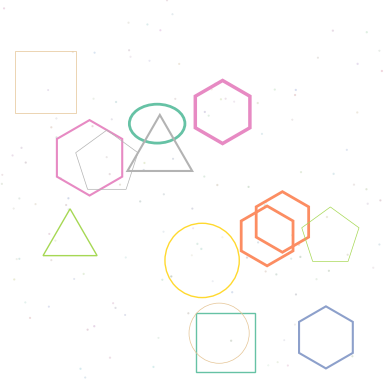[{"shape": "square", "thickness": 1, "radius": 0.38, "center": [0.586, 0.11]}, {"shape": "oval", "thickness": 2, "radius": 0.36, "center": [0.408, 0.679]}, {"shape": "hexagon", "thickness": 2, "radius": 0.39, "center": [0.694, 0.387]}, {"shape": "hexagon", "thickness": 2, "radius": 0.39, "center": [0.734, 0.423]}, {"shape": "hexagon", "thickness": 1.5, "radius": 0.4, "center": [0.847, 0.124]}, {"shape": "hexagon", "thickness": 1.5, "radius": 0.49, "center": [0.233, 0.59]}, {"shape": "hexagon", "thickness": 2.5, "radius": 0.41, "center": [0.578, 0.709]}, {"shape": "pentagon", "thickness": 0.5, "radius": 0.39, "center": [0.858, 0.384]}, {"shape": "triangle", "thickness": 1, "radius": 0.41, "center": [0.182, 0.377]}, {"shape": "circle", "thickness": 1, "radius": 0.48, "center": [0.525, 0.324]}, {"shape": "square", "thickness": 0.5, "radius": 0.4, "center": [0.118, 0.787]}, {"shape": "circle", "thickness": 0.5, "radius": 0.39, "center": [0.569, 0.135]}, {"shape": "triangle", "thickness": 1.5, "radius": 0.49, "center": [0.415, 0.604]}, {"shape": "pentagon", "thickness": 0.5, "radius": 0.43, "center": [0.278, 0.577]}]